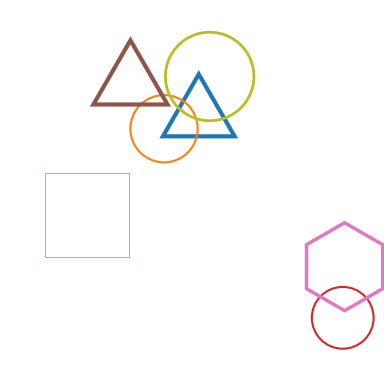[{"shape": "triangle", "thickness": 3, "radius": 0.54, "center": [0.516, 0.7]}, {"shape": "circle", "thickness": 1.5, "radius": 0.44, "center": [0.426, 0.666]}, {"shape": "circle", "thickness": 1.5, "radius": 0.4, "center": [0.89, 0.175]}, {"shape": "triangle", "thickness": 3, "radius": 0.56, "center": [0.339, 0.784]}, {"shape": "hexagon", "thickness": 2.5, "radius": 0.57, "center": [0.895, 0.307]}, {"shape": "circle", "thickness": 2, "radius": 0.57, "center": [0.545, 0.801]}, {"shape": "square", "thickness": 0.5, "radius": 0.55, "center": [0.226, 0.44]}]